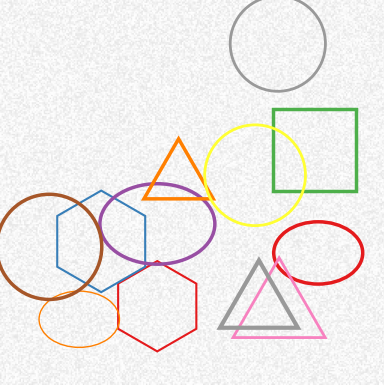[{"shape": "hexagon", "thickness": 1.5, "radius": 0.59, "center": [0.408, 0.205]}, {"shape": "oval", "thickness": 2.5, "radius": 0.58, "center": [0.827, 0.343]}, {"shape": "hexagon", "thickness": 1.5, "radius": 0.66, "center": [0.263, 0.373]}, {"shape": "square", "thickness": 2.5, "radius": 0.54, "center": [0.818, 0.61]}, {"shape": "oval", "thickness": 2.5, "radius": 0.75, "center": [0.409, 0.418]}, {"shape": "oval", "thickness": 1, "radius": 0.52, "center": [0.206, 0.171]}, {"shape": "triangle", "thickness": 2.5, "radius": 0.52, "center": [0.464, 0.535]}, {"shape": "circle", "thickness": 2, "radius": 0.65, "center": [0.663, 0.545]}, {"shape": "circle", "thickness": 2.5, "radius": 0.68, "center": [0.128, 0.359]}, {"shape": "triangle", "thickness": 2, "radius": 0.69, "center": [0.725, 0.192]}, {"shape": "circle", "thickness": 2, "radius": 0.62, "center": [0.722, 0.887]}, {"shape": "triangle", "thickness": 3, "radius": 0.58, "center": [0.673, 0.207]}]